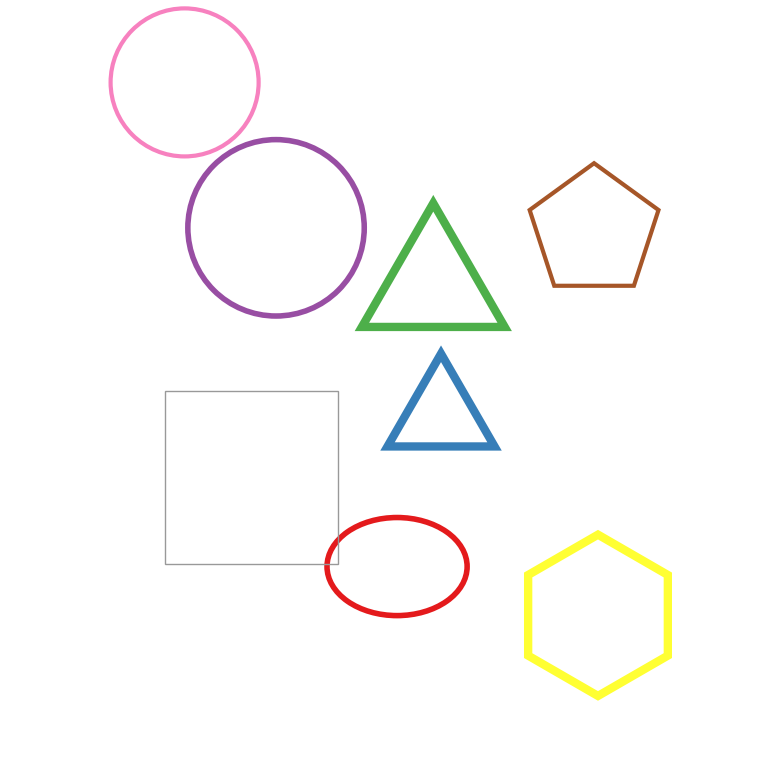[{"shape": "oval", "thickness": 2, "radius": 0.45, "center": [0.516, 0.264]}, {"shape": "triangle", "thickness": 3, "radius": 0.4, "center": [0.573, 0.46]}, {"shape": "triangle", "thickness": 3, "radius": 0.54, "center": [0.563, 0.629]}, {"shape": "circle", "thickness": 2, "radius": 0.57, "center": [0.358, 0.704]}, {"shape": "hexagon", "thickness": 3, "radius": 0.52, "center": [0.777, 0.201]}, {"shape": "pentagon", "thickness": 1.5, "radius": 0.44, "center": [0.772, 0.7]}, {"shape": "circle", "thickness": 1.5, "radius": 0.48, "center": [0.24, 0.893]}, {"shape": "square", "thickness": 0.5, "radius": 0.56, "center": [0.326, 0.38]}]